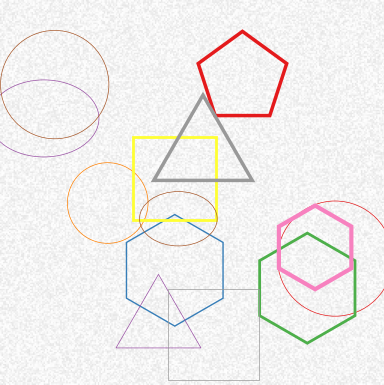[{"shape": "pentagon", "thickness": 2.5, "radius": 0.6, "center": [0.63, 0.798]}, {"shape": "circle", "thickness": 0.5, "radius": 0.75, "center": [0.87, 0.328]}, {"shape": "hexagon", "thickness": 1, "radius": 0.72, "center": [0.454, 0.298]}, {"shape": "hexagon", "thickness": 2, "radius": 0.71, "center": [0.798, 0.252]}, {"shape": "triangle", "thickness": 0.5, "radius": 0.64, "center": [0.412, 0.16]}, {"shape": "oval", "thickness": 0.5, "radius": 0.71, "center": [0.114, 0.692]}, {"shape": "circle", "thickness": 0.5, "radius": 0.52, "center": [0.28, 0.473]}, {"shape": "square", "thickness": 2, "radius": 0.54, "center": [0.454, 0.536]}, {"shape": "oval", "thickness": 0.5, "radius": 0.5, "center": [0.463, 0.432]}, {"shape": "circle", "thickness": 0.5, "radius": 0.7, "center": [0.142, 0.78]}, {"shape": "hexagon", "thickness": 3, "radius": 0.54, "center": [0.819, 0.357]}, {"shape": "triangle", "thickness": 2.5, "radius": 0.74, "center": [0.527, 0.605]}, {"shape": "square", "thickness": 0.5, "radius": 0.59, "center": [0.554, 0.132]}]